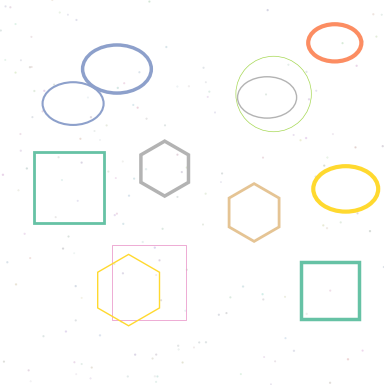[{"shape": "square", "thickness": 2.5, "radius": 0.37, "center": [0.857, 0.245]}, {"shape": "square", "thickness": 2, "radius": 0.46, "center": [0.18, 0.513]}, {"shape": "oval", "thickness": 3, "radius": 0.35, "center": [0.87, 0.889]}, {"shape": "oval", "thickness": 2.5, "radius": 0.45, "center": [0.304, 0.821]}, {"shape": "oval", "thickness": 1.5, "radius": 0.4, "center": [0.19, 0.731]}, {"shape": "square", "thickness": 0.5, "radius": 0.49, "center": [0.387, 0.265]}, {"shape": "circle", "thickness": 0.5, "radius": 0.49, "center": [0.711, 0.756]}, {"shape": "oval", "thickness": 3, "radius": 0.42, "center": [0.898, 0.509]}, {"shape": "hexagon", "thickness": 1, "radius": 0.46, "center": [0.334, 0.247]}, {"shape": "hexagon", "thickness": 2, "radius": 0.37, "center": [0.66, 0.448]}, {"shape": "hexagon", "thickness": 2.5, "radius": 0.36, "center": [0.428, 0.562]}, {"shape": "oval", "thickness": 1, "radius": 0.38, "center": [0.694, 0.747]}]